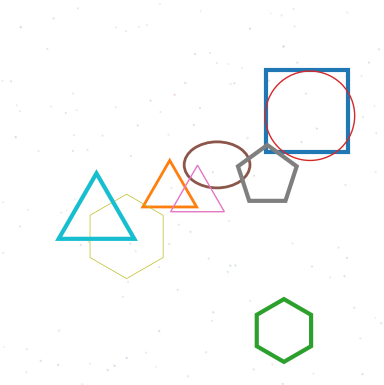[{"shape": "square", "thickness": 3, "radius": 0.53, "center": [0.796, 0.711]}, {"shape": "triangle", "thickness": 2, "radius": 0.4, "center": [0.441, 0.503]}, {"shape": "hexagon", "thickness": 3, "radius": 0.41, "center": [0.737, 0.142]}, {"shape": "circle", "thickness": 1, "radius": 0.58, "center": [0.805, 0.699]}, {"shape": "oval", "thickness": 2, "radius": 0.43, "center": [0.564, 0.572]}, {"shape": "triangle", "thickness": 1, "radius": 0.4, "center": [0.513, 0.49]}, {"shape": "pentagon", "thickness": 3, "radius": 0.4, "center": [0.694, 0.543]}, {"shape": "hexagon", "thickness": 0.5, "radius": 0.55, "center": [0.329, 0.386]}, {"shape": "triangle", "thickness": 3, "radius": 0.57, "center": [0.251, 0.436]}]